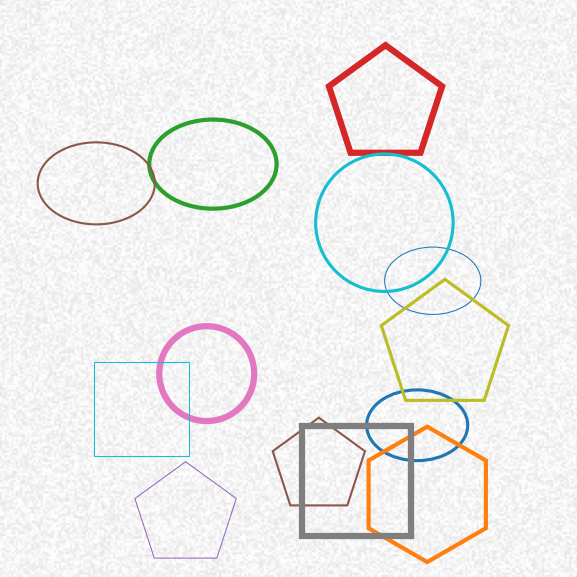[{"shape": "oval", "thickness": 0.5, "radius": 0.42, "center": [0.749, 0.513]}, {"shape": "oval", "thickness": 1.5, "radius": 0.44, "center": [0.722, 0.263]}, {"shape": "hexagon", "thickness": 2, "radius": 0.59, "center": [0.74, 0.143]}, {"shape": "oval", "thickness": 2, "radius": 0.55, "center": [0.369, 0.715]}, {"shape": "pentagon", "thickness": 3, "radius": 0.51, "center": [0.668, 0.818]}, {"shape": "pentagon", "thickness": 0.5, "radius": 0.46, "center": [0.321, 0.107]}, {"shape": "pentagon", "thickness": 1, "radius": 0.42, "center": [0.552, 0.192]}, {"shape": "oval", "thickness": 1, "radius": 0.51, "center": [0.167, 0.682]}, {"shape": "circle", "thickness": 3, "radius": 0.41, "center": [0.358, 0.352]}, {"shape": "square", "thickness": 3, "radius": 0.47, "center": [0.617, 0.166]}, {"shape": "pentagon", "thickness": 1.5, "radius": 0.58, "center": [0.77, 0.4]}, {"shape": "square", "thickness": 0.5, "radius": 0.41, "center": [0.246, 0.291]}, {"shape": "circle", "thickness": 1.5, "radius": 0.6, "center": [0.666, 0.613]}]